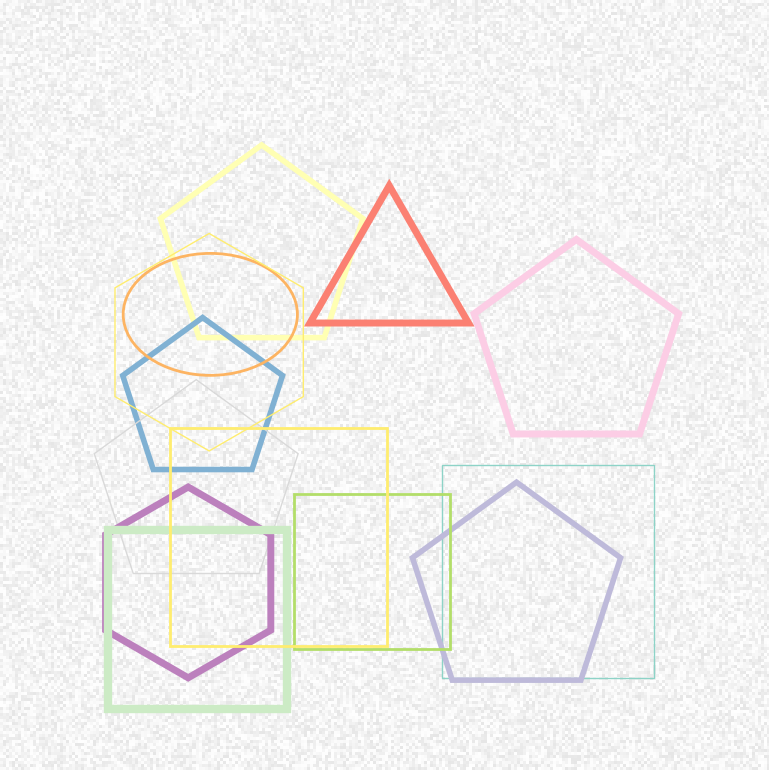[{"shape": "square", "thickness": 0.5, "radius": 0.69, "center": [0.712, 0.258]}, {"shape": "pentagon", "thickness": 2, "radius": 0.69, "center": [0.34, 0.673]}, {"shape": "pentagon", "thickness": 2, "radius": 0.71, "center": [0.671, 0.232]}, {"shape": "triangle", "thickness": 2.5, "radius": 0.59, "center": [0.506, 0.64]}, {"shape": "pentagon", "thickness": 2, "radius": 0.55, "center": [0.263, 0.479]}, {"shape": "oval", "thickness": 1, "radius": 0.57, "center": [0.273, 0.592]}, {"shape": "square", "thickness": 1, "radius": 0.5, "center": [0.483, 0.258]}, {"shape": "pentagon", "thickness": 2.5, "radius": 0.7, "center": [0.749, 0.549]}, {"shape": "pentagon", "thickness": 0.5, "radius": 0.7, "center": [0.255, 0.368]}, {"shape": "hexagon", "thickness": 2.5, "radius": 0.62, "center": [0.244, 0.244]}, {"shape": "square", "thickness": 3, "radius": 0.58, "center": [0.257, 0.196]}, {"shape": "square", "thickness": 1, "radius": 0.71, "center": [0.362, 0.303]}, {"shape": "hexagon", "thickness": 0.5, "radius": 0.71, "center": [0.272, 0.556]}]